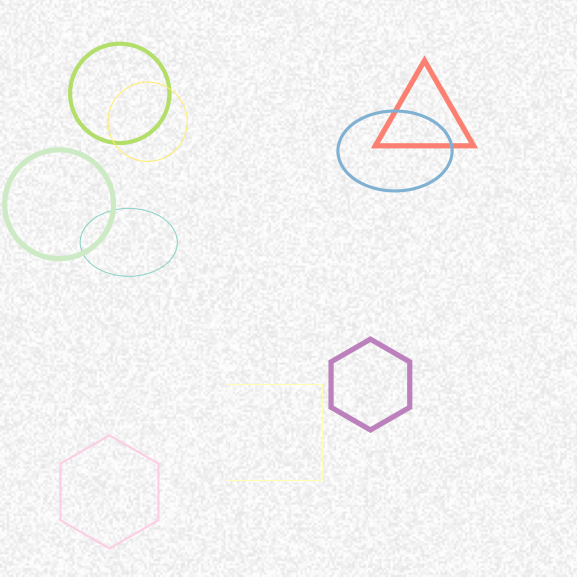[{"shape": "oval", "thickness": 0.5, "radius": 0.42, "center": [0.223, 0.579]}, {"shape": "square", "thickness": 0.5, "radius": 0.41, "center": [0.475, 0.251]}, {"shape": "triangle", "thickness": 2.5, "radius": 0.49, "center": [0.735, 0.796]}, {"shape": "oval", "thickness": 1.5, "radius": 0.49, "center": [0.684, 0.738]}, {"shape": "circle", "thickness": 2, "radius": 0.43, "center": [0.207, 0.838]}, {"shape": "hexagon", "thickness": 1, "radius": 0.49, "center": [0.19, 0.147]}, {"shape": "hexagon", "thickness": 2.5, "radius": 0.39, "center": [0.641, 0.333]}, {"shape": "circle", "thickness": 2.5, "radius": 0.47, "center": [0.102, 0.645]}, {"shape": "circle", "thickness": 0.5, "radius": 0.34, "center": [0.256, 0.788]}]